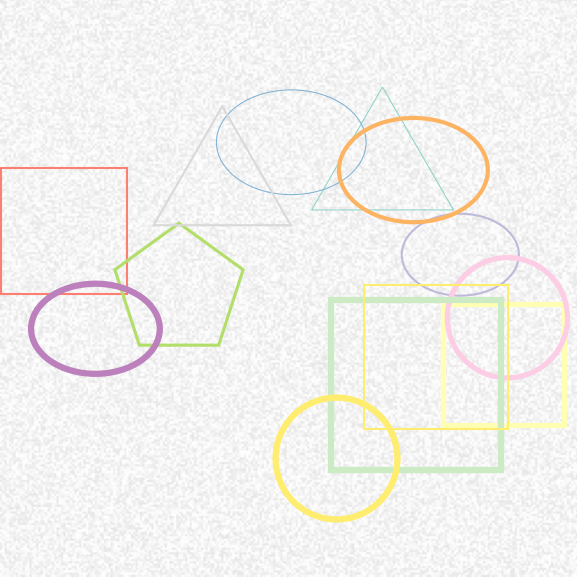[{"shape": "triangle", "thickness": 0.5, "radius": 0.71, "center": [0.662, 0.707]}, {"shape": "square", "thickness": 2.5, "radius": 0.52, "center": [0.872, 0.368]}, {"shape": "oval", "thickness": 1, "radius": 0.51, "center": [0.797, 0.558]}, {"shape": "square", "thickness": 1, "radius": 0.55, "center": [0.111, 0.599]}, {"shape": "oval", "thickness": 0.5, "radius": 0.65, "center": [0.504, 0.753]}, {"shape": "oval", "thickness": 2, "radius": 0.64, "center": [0.716, 0.705]}, {"shape": "pentagon", "thickness": 1.5, "radius": 0.58, "center": [0.31, 0.496]}, {"shape": "circle", "thickness": 2.5, "radius": 0.52, "center": [0.879, 0.449]}, {"shape": "triangle", "thickness": 1, "radius": 0.69, "center": [0.385, 0.678]}, {"shape": "oval", "thickness": 3, "radius": 0.56, "center": [0.165, 0.43]}, {"shape": "square", "thickness": 3, "radius": 0.73, "center": [0.72, 0.332]}, {"shape": "circle", "thickness": 3, "radius": 0.53, "center": [0.583, 0.205]}, {"shape": "square", "thickness": 1, "radius": 0.62, "center": [0.755, 0.382]}]